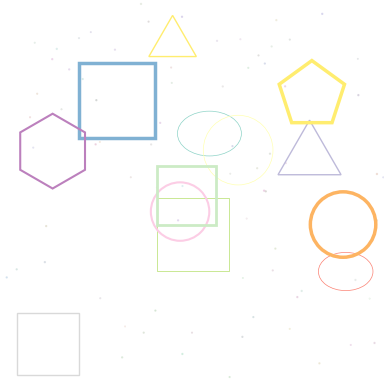[{"shape": "oval", "thickness": 0.5, "radius": 0.42, "center": [0.544, 0.653]}, {"shape": "circle", "thickness": 0.5, "radius": 0.45, "center": [0.619, 0.61]}, {"shape": "triangle", "thickness": 1, "radius": 0.47, "center": [0.804, 0.593]}, {"shape": "oval", "thickness": 0.5, "radius": 0.35, "center": [0.898, 0.295]}, {"shape": "square", "thickness": 2.5, "radius": 0.49, "center": [0.304, 0.739]}, {"shape": "circle", "thickness": 2.5, "radius": 0.42, "center": [0.891, 0.417]}, {"shape": "square", "thickness": 0.5, "radius": 0.47, "center": [0.501, 0.39]}, {"shape": "circle", "thickness": 1.5, "radius": 0.38, "center": [0.468, 0.45]}, {"shape": "square", "thickness": 1, "radius": 0.4, "center": [0.125, 0.106]}, {"shape": "hexagon", "thickness": 1.5, "radius": 0.49, "center": [0.137, 0.608]}, {"shape": "square", "thickness": 2, "radius": 0.38, "center": [0.485, 0.493]}, {"shape": "triangle", "thickness": 1, "radius": 0.36, "center": [0.448, 0.889]}, {"shape": "pentagon", "thickness": 2.5, "radius": 0.45, "center": [0.81, 0.754]}]